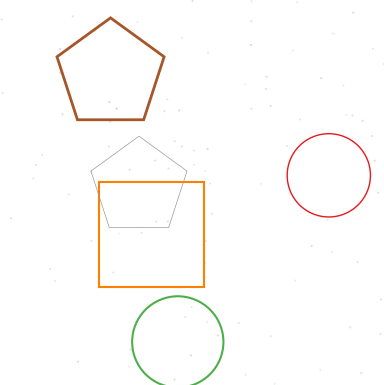[{"shape": "circle", "thickness": 1, "radius": 0.54, "center": [0.854, 0.545]}, {"shape": "circle", "thickness": 1.5, "radius": 0.59, "center": [0.462, 0.112]}, {"shape": "square", "thickness": 1.5, "radius": 0.68, "center": [0.393, 0.391]}, {"shape": "pentagon", "thickness": 2, "radius": 0.73, "center": [0.287, 0.807]}, {"shape": "pentagon", "thickness": 0.5, "radius": 0.66, "center": [0.361, 0.515]}]